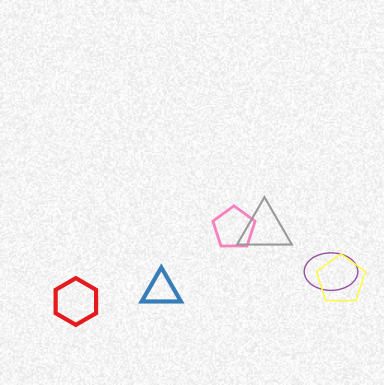[{"shape": "hexagon", "thickness": 3, "radius": 0.3, "center": [0.197, 0.217]}, {"shape": "triangle", "thickness": 3, "radius": 0.29, "center": [0.419, 0.246]}, {"shape": "oval", "thickness": 1, "radius": 0.35, "center": [0.86, 0.295]}, {"shape": "pentagon", "thickness": 1, "radius": 0.33, "center": [0.886, 0.274]}, {"shape": "pentagon", "thickness": 2, "radius": 0.29, "center": [0.608, 0.408]}, {"shape": "triangle", "thickness": 1.5, "radius": 0.41, "center": [0.687, 0.406]}]